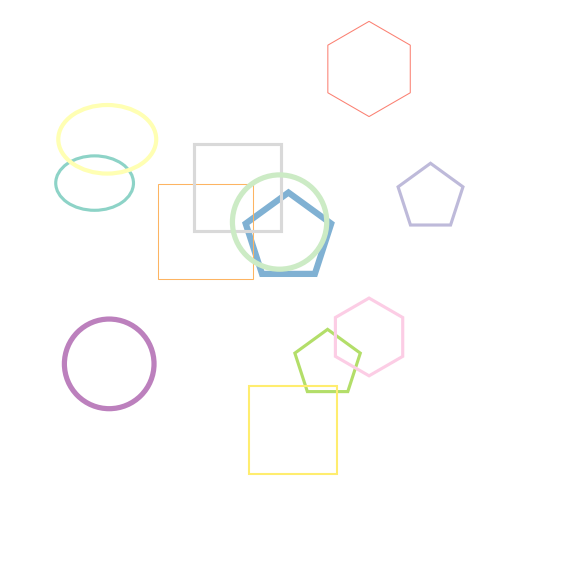[{"shape": "oval", "thickness": 1.5, "radius": 0.34, "center": [0.164, 0.682]}, {"shape": "oval", "thickness": 2, "radius": 0.42, "center": [0.186, 0.758]}, {"shape": "pentagon", "thickness": 1.5, "radius": 0.3, "center": [0.745, 0.657]}, {"shape": "hexagon", "thickness": 0.5, "radius": 0.41, "center": [0.639, 0.88]}, {"shape": "pentagon", "thickness": 3, "radius": 0.39, "center": [0.499, 0.588]}, {"shape": "square", "thickness": 0.5, "radius": 0.41, "center": [0.356, 0.598]}, {"shape": "pentagon", "thickness": 1.5, "radius": 0.3, "center": [0.567, 0.369]}, {"shape": "hexagon", "thickness": 1.5, "radius": 0.34, "center": [0.639, 0.416]}, {"shape": "square", "thickness": 1.5, "radius": 0.38, "center": [0.411, 0.674]}, {"shape": "circle", "thickness": 2.5, "radius": 0.39, "center": [0.189, 0.369]}, {"shape": "circle", "thickness": 2.5, "radius": 0.41, "center": [0.484, 0.615]}, {"shape": "square", "thickness": 1, "radius": 0.38, "center": [0.508, 0.255]}]